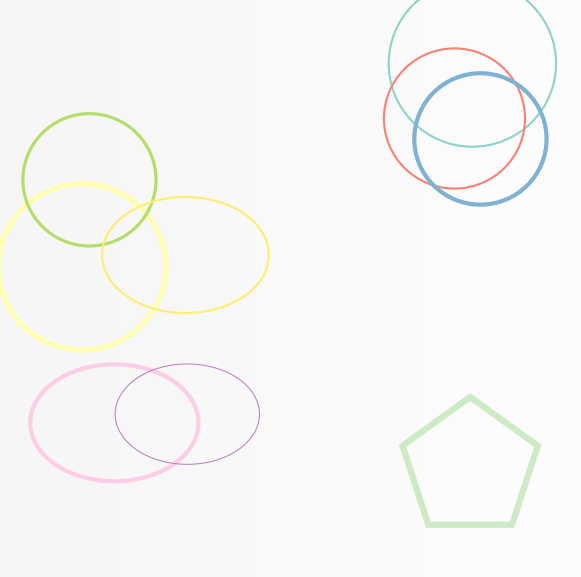[{"shape": "circle", "thickness": 1, "radius": 0.72, "center": [0.813, 0.889]}, {"shape": "circle", "thickness": 2.5, "radius": 0.72, "center": [0.141, 0.537]}, {"shape": "circle", "thickness": 1, "radius": 0.61, "center": [0.782, 0.794]}, {"shape": "circle", "thickness": 2, "radius": 0.57, "center": [0.827, 0.759]}, {"shape": "circle", "thickness": 1.5, "radius": 0.57, "center": [0.154, 0.688]}, {"shape": "oval", "thickness": 2, "radius": 0.72, "center": [0.197, 0.267]}, {"shape": "oval", "thickness": 0.5, "radius": 0.62, "center": [0.322, 0.282]}, {"shape": "pentagon", "thickness": 3, "radius": 0.61, "center": [0.809, 0.189]}, {"shape": "oval", "thickness": 1, "radius": 0.72, "center": [0.319, 0.558]}]